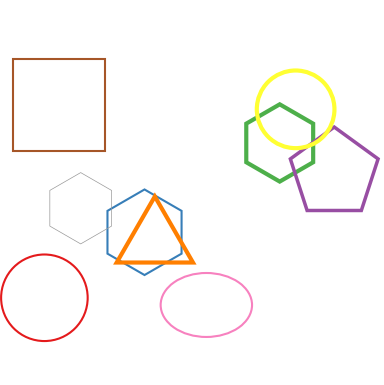[{"shape": "circle", "thickness": 1.5, "radius": 0.56, "center": [0.115, 0.227]}, {"shape": "hexagon", "thickness": 1.5, "radius": 0.56, "center": [0.375, 0.397]}, {"shape": "hexagon", "thickness": 3, "radius": 0.5, "center": [0.727, 0.629]}, {"shape": "pentagon", "thickness": 2.5, "radius": 0.6, "center": [0.868, 0.55]}, {"shape": "triangle", "thickness": 3, "radius": 0.57, "center": [0.402, 0.375]}, {"shape": "circle", "thickness": 3, "radius": 0.5, "center": [0.768, 0.716]}, {"shape": "square", "thickness": 1.5, "radius": 0.6, "center": [0.154, 0.727]}, {"shape": "oval", "thickness": 1.5, "radius": 0.59, "center": [0.536, 0.208]}, {"shape": "hexagon", "thickness": 0.5, "radius": 0.46, "center": [0.21, 0.459]}]